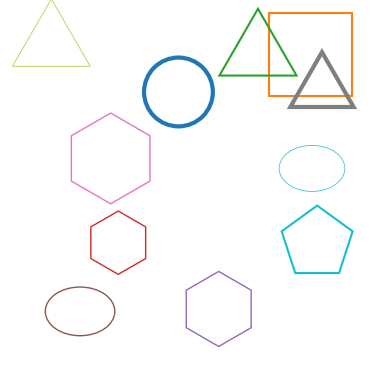[{"shape": "circle", "thickness": 3, "radius": 0.45, "center": [0.463, 0.761]}, {"shape": "square", "thickness": 1.5, "radius": 0.54, "center": [0.806, 0.859]}, {"shape": "triangle", "thickness": 1.5, "radius": 0.58, "center": [0.67, 0.862]}, {"shape": "hexagon", "thickness": 1, "radius": 0.41, "center": [0.307, 0.37]}, {"shape": "hexagon", "thickness": 1, "radius": 0.49, "center": [0.568, 0.198]}, {"shape": "oval", "thickness": 1, "radius": 0.45, "center": [0.208, 0.191]}, {"shape": "hexagon", "thickness": 1, "radius": 0.59, "center": [0.287, 0.589]}, {"shape": "triangle", "thickness": 3, "radius": 0.47, "center": [0.836, 0.77]}, {"shape": "triangle", "thickness": 0.5, "radius": 0.58, "center": [0.133, 0.886]}, {"shape": "pentagon", "thickness": 1.5, "radius": 0.48, "center": [0.824, 0.369]}, {"shape": "oval", "thickness": 0.5, "radius": 0.43, "center": [0.81, 0.563]}]